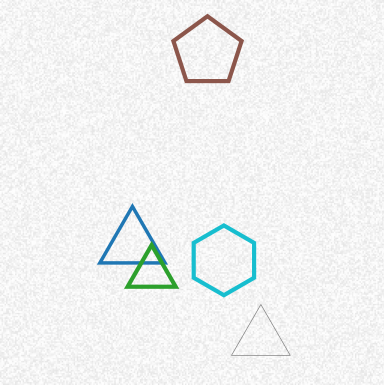[{"shape": "triangle", "thickness": 2.5, "radius": 0.49, "center": [0.344, 0.366]}, {"shape": "triangle", "thickness": 3, "radius": 0.36, "center": [0.394, 0.291]}, {"shape": "pentagon", "thickness": 3, "radius": 0.47, "center": [0.539, 0.865]}, {"shape": "triangle", "thickness": 0.5, "radius": 0.44, "center": [0.678, 0.121]}, {"shape": "hexagon", "thickness": 3, "radius": 0.45, "center": [0.582, 0.324]}]